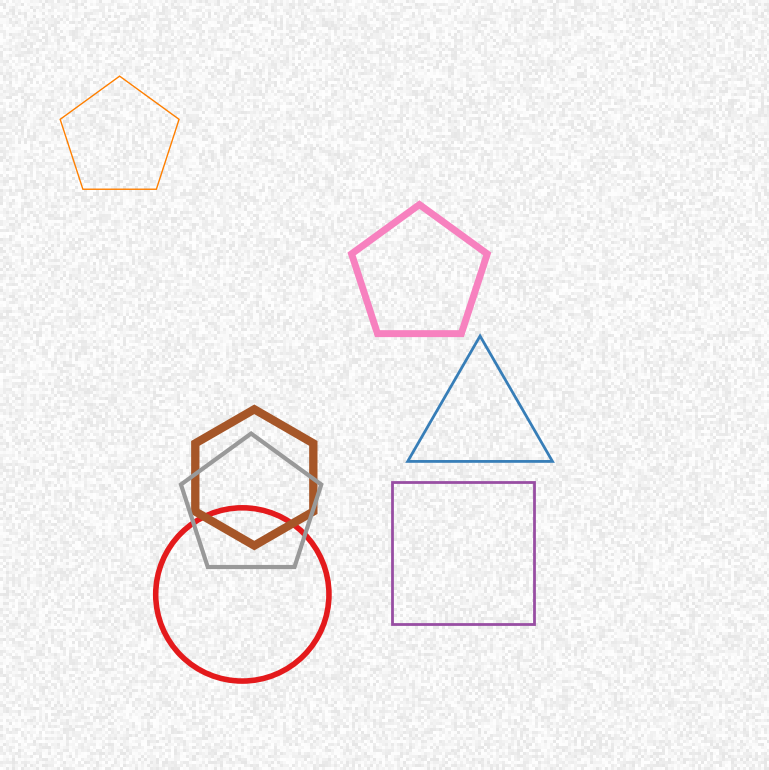[{"shape": "circle", "thickness": 2, "radius": 0.56, "center": [0.315, 0.228]}, {"shape": "triangle", "thickness": 1, "radius": 0.54, "center": [0.623, 0.455]}, {"shape": "square", "thickness": 1, "radius": 0.46, "center": [0.601, 0.282]}, {"shape": "pentagon", "thickness": 0.5, "radius": 0.41, "center": [0.155, 0.82]}, {"shape": "hexagon", "thickness": 3, "radius": 0.44, "center": [0.33, 0.38]}, {"shape": "pentagon", "thickness": 2.5, "radius": 0.46, "center": [0.545, 0.642]}, {"shape": "pentagon", "thickness": 1.5, "radius": 0.48, "center": [0.326, 0.341]}]